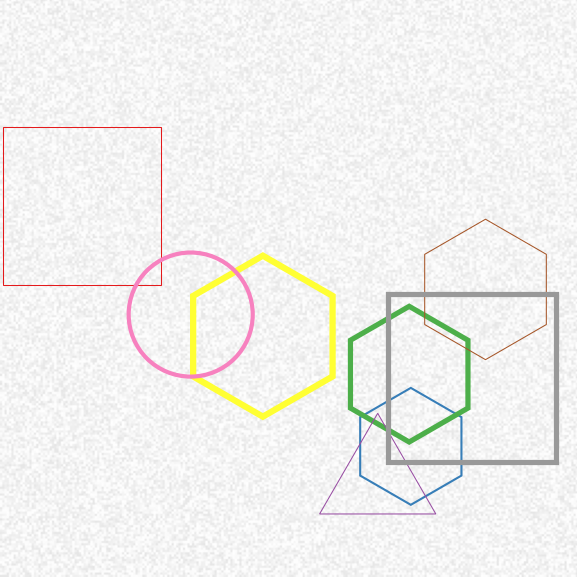[{"shape": "square", "thickness": 0.5, "radius": 0.68, "center": [0.141, 0.643]}, {"shape": "hexagon", "thickness": 1, "radius": 0.51, "center": [0.711, 0.226]}, {"shape": "hexagon", "thickness": 2.5, "radius": 0.59, "center": [0.709, 0.351]}, {"shape": "triangle", "thickness": 0.5, "radius": 0.58, "center": [0.654, 0.167]}, {"shape": "hexagon", "thickness": 3, "radius": 0.7, "center": [0.455, 0.417]}, {"shape": "hexagon", "thickness": 0.5, "radius": 0.61, "center": [0.841, 0.498]}, {"shape": "circle", "thickness": 2, "radius": 0.54, "center": [0.33, 0.454]}, {"shape": "square", "thickness": 2.5, "radius": 0.73, "center": [0.817, 0.345]}]